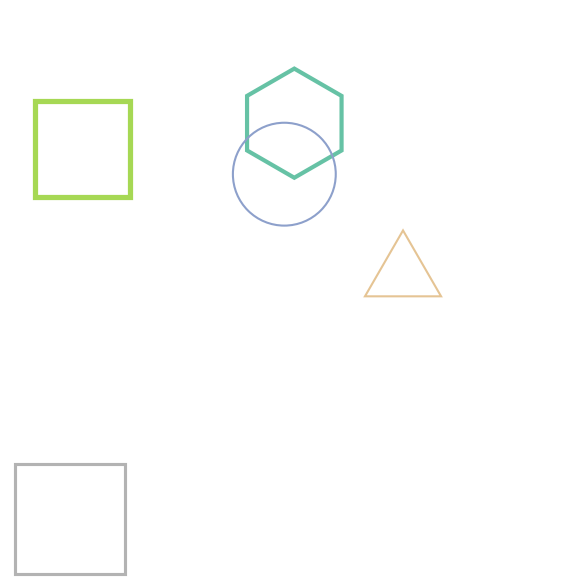[{"shape": "hexagon", "thickness": 2, "radius": 0.47, "center": [0.51, 0.786]}, {"shape": "circle", "thickness": 1, "radius": 0.45, "center": [0.492, 0.698]}, {"shape": "square", "thickness": 2.5, "radius": 0.41, "center": [0.143, 0.741]}, {"shape": "triangle", "thickness": 1, "radius": 0.38, "center": [0.698, 0.524]}, {"shape": "square", "thickness": 1.5, "radius": 0.48, "center": [0.122, 0.101]}]